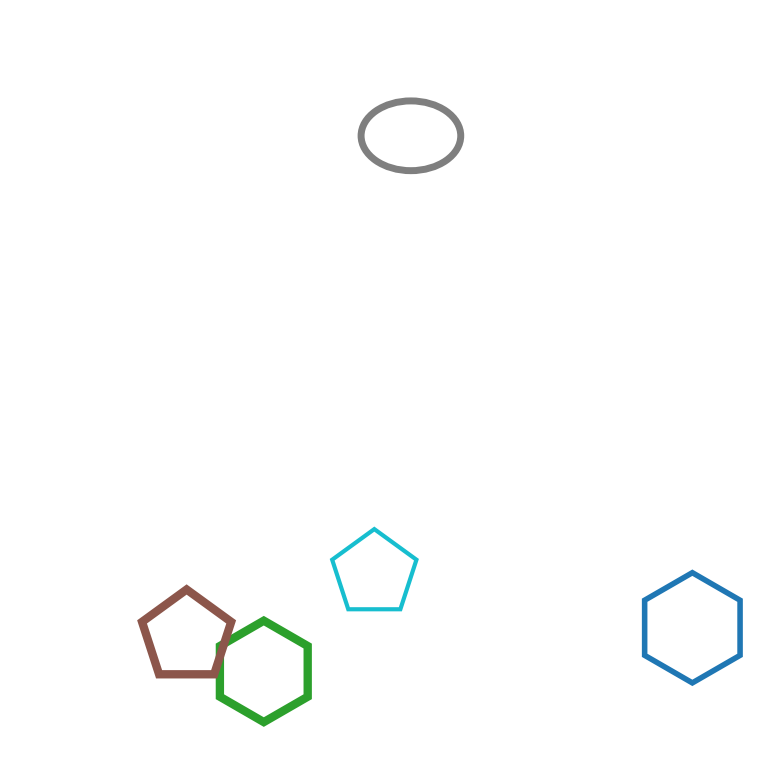[{"shape": "hexagon", "thickness": 2, "radius": 0.36, "center": [0.899, 0.185]}, {"shape": "hexagon", "thickness": 3, "radius": 0.33, "center": [0.343, 0.128]}, {"shape": "pentagon", "thickness": 3, "radius": 0.3, "center": [0.242, 0.174]}, {"shape": "oval", "thickness": 2.5, "radius": 0.32, "center": [0.534, 0.824]}, {"shape": "pentagon", "thickness": 1.5, "radius": 0.29, "center": [0.486, 0.255]}]